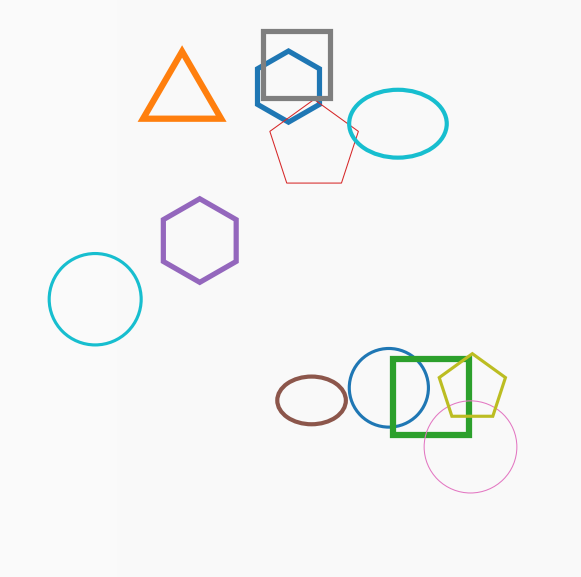[{"shape": "circle", "thickness": 1.5, "radius": 0.34, "center": [0.669, 0.328]}, {"shape": "hexagon", "thickness": 2.5, "radius": 0.31, "center": [0.496, 0.849]}, {"shape": "triangle", "thickness": 3, "radius": 0.39, "center": [0.313, 0.832]}, {"shape": "square", "thickness": 3, "radius": 0.33, "center": [0.742, 0.312]}, {"shape": "pentagon", "thickness": 0.5, "radius": 0.4, "center": [0.54, 0.747]}, {"shape": "hexagon", "thickness": 2.5, "radius": 0.36, "center": [0.344, 0.583]}, {"shape": "oval", "thickness": 2, "radius": 0.29, "center": [0.536, 0.306]}, {"shape": "circle", "thickness": 0.5, "radius": 0.4, "center": [0.809, 0.225]}, {"shape": "square", "thickness": 2.5, "radius": 0.29, "center": [0.51, 0.888]}, {"shape": "pentagon", "thickness": 1.5, "radius": 0.3, "center": [0.813, 0.327]}, {"shape": "circle", "thickness": 1.5, "radius": 0.4, "center": [0.164, 0.481]}, {"shape": "oval", "thickness": 2, "radius": 0.42, "center": [0.685, 0.785]}]